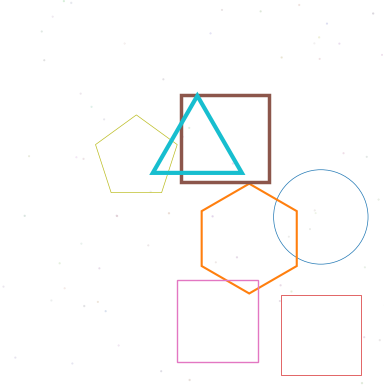[{"shape": "circle", "thickness": 0.5, "radius": 0.61, "center": [0.833, 0.437]}, {"shape": "hexagon", "thickness": 1.5, "radius": 0.71, "center": [0.647, 0.38]}, {"shape": "square", "thickness": 0.5, "radius": 0.52, "center": [0.834, 0.129]}, {"shape": "square", "thickness": 2.5, "radius": 0.57, "center": [0.584, 0.64]}, {"shape": "square", "thickness": 1, "radius": 0.53, "center": [0.565, 0.166]}, {"shape": "pentagon", "thickness": 0.5, "radius": 0.56, "center": [0.354, 0.59]}, {"shape": "triangle", "thickness": 3, "radius": 0.67, "center": [0.513, 0.618]}]